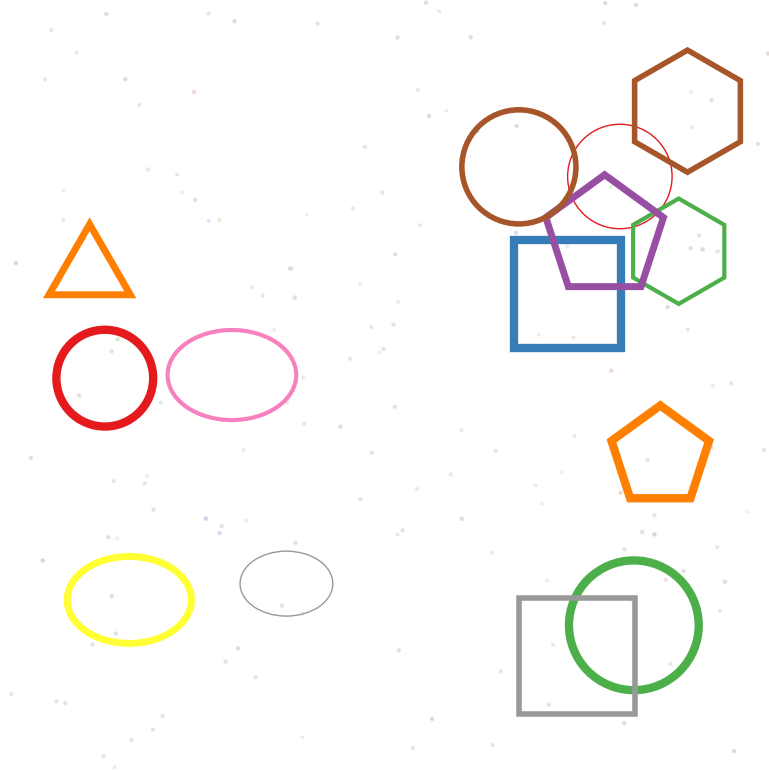[{"shape": "circle", "thickness": 3, "radius": 0.31, "center": [0.136, 0.509]}, {"shape": "circle", "thickness": 0.5, "radius": 0.34, "center": [0.805, 0.771]}, {"shape": "square", "thickness": 3, "radius": 0.35, "center": [0.737, 0.619]}, {"shape": "circle", "thickness": 3, "radius": 0.42, "center": [0.823, 0.188]}, {"shape": "hexagon", "thickness": 1.5, "radius": 0.34, "center": [0.881, 0.674]}, {"shape": "pentagon", "thickness": 2.5, "radius": 0.4, "center": [0.785, 0.693]}, {"shape": "pentagon", "thickness": 3, "radius": 0.33, "center": [0.858, 0.407]}, {"shape": "triangle", "thickness": 2.5, "radius": 0.31, "center": [0.116, 0.648]}, {"shape": "oval", "thickness": 2.5, "radius": 0.4, "center": [0.168, 0.221]}, {"shape": "circle", "thickness": 2, "radius": 0.37, "center": [0.674, 0.783]}, {"shape": "hexagon", "thickness": 2, "radius": 0.4, "center": [0.893, 0.856]}, {"shape": "oval", "thickness": 1.5, "radius": 0.42, "center": [0.301, 0.513]}, {"shape": "square", "thickness": 2, "radius": 0.38, "center": [0.749, 0.148]}, {"shape": "oval", "thickness": 0.5, "radius": 0.3, "center": [0.372, 0.242]}]